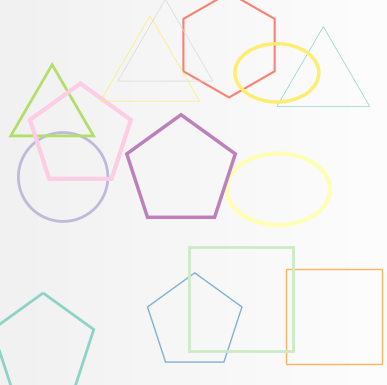[{"shape": "triangle", "thickness": 0.5, "radius": 0.69, "center": [0.834, 0.793]}, {"shape": "pentagon", "thickness": 2, "radius": 0.69, "center": [0.111, 0.102]}, {"shape": "oval", "thickness": 3, "radius": 0.67, "center": [0.719, 0.508]}, {"shape": "circle", "thickness": 2, "radius": 0.58, "center": [0.163, 0.54]}, {"shape": "hexagon", "thickness": 1.5, "radius": 0.68, "center": [0.591, 0.883]}, {"shape": "pentagon", "thickness": 1, "radius": 0.64, "center": [0.503, 0.163]}, {"shape": "square", "thickness": 1, "radius": 0.62, "center": [0.863, 0.178]}, {"shape": "triangle", "thickness": 2, "radius": 0.62, "center": [0.135, 0.709]}, {"shape": "pentagon", "thickness": 3, "radius": 0.68, "center": [0.207, 0.646]}, {"shape": "triangle", "thickness": 0.5, "radius": 0.71, "center": [0.427, 0.86]}, {"shape": "pentagon", "thickness": 2.5, "radius": 0.74, "center": [0.467, 0.555]}, {"shape": "square", "thickness": 2, "radius": 0.67, "center": [0.622, 0.223]}, {"shape": "triangle", "thickness": 0.5, "radius": 0.74, "center": [0.387, 0.811]}, {"shape": "oval", "thickness": 2.5, "radius": 0.54, "center": [0.714, 0.811]}]